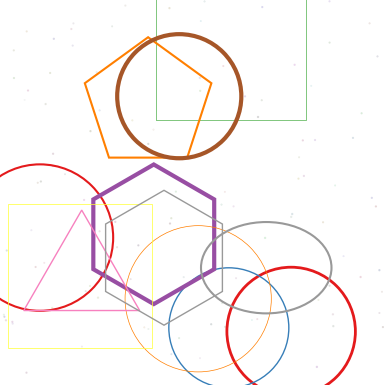[{"shape": "circle", "thickness": 1.5, "radius": 0.95, "center": [0.104, 0.383]}, {"shape": "circle", "thickness": 2, "radius": 0.83, "center": [0.756, 0.139]}, {"shape": "circle", "thickness": 1, "radius": 0.78, "center": [0.594, 0.149]}, {"shape": "square", "thickness": 0.5, "radius": 0.98, "center": [0.601, 0.884]}, {"shape": "hexagon", "thickness": 3, "radius": 0.91, "center": [0.399, 0.391]}, {"shape": "pentagon", "thickness": 1.5, "radius": 0.86, "center": [0.385, 0.73]}, {"shape": "circle", "thickness": 0.5, "radius": 0.95, "center": [0.515, 0.224]}, {"shape": "square", "thickness": 0.5, "radius": 0.94, "center": [0.209, 0.284]}, {"shape": "circle", "thickness": 3, "radius": 0.81, "center": [0.466, 0.75]}, {"shape": "triangle", "thickness": 1, "radius": 0.87, "center": [0.212, 0.28]}, {"shape": "oval", "thickness": 1.5, "radius": 0.85, "center": [0.692, 0.305]}, {"shape": "hexagon", "thickness": 1, "radius": 0.88, "center": [0.426, 0.331]}]